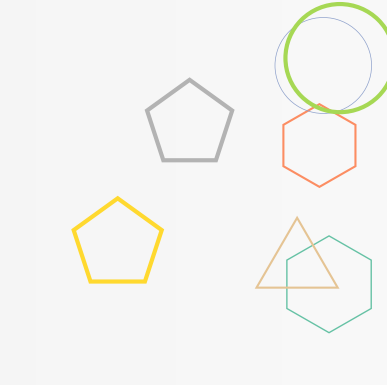[{"shape": "hexagon", "thickness": 1, "radius": 0.63, "center": [0.849, 0.262]}, {"shape": "hexagon", "thickness": 1.5, "radius": 0.54, "center": [0.824, 0.622]}, {"shape": "circle", "thickness": 0.5, "radius": 0.62, "center": [0.834, 0.83]}, {"shape": "circle", "thickness": 3, "radius": 0.7, "center": [0.877, 0.849]}, {"shape": "pentagon", "thickness": 3, "radius": 0.6, "center": [0.304, 0.365]}, {"shape": "triangle", "thickness": 1.5, "radius": 0.6, "center": [0.767, 0.313]}, {"shape": "pentagon", "thickness": 3, "radius": 0.58, "center": [0.489, 0.677]}]